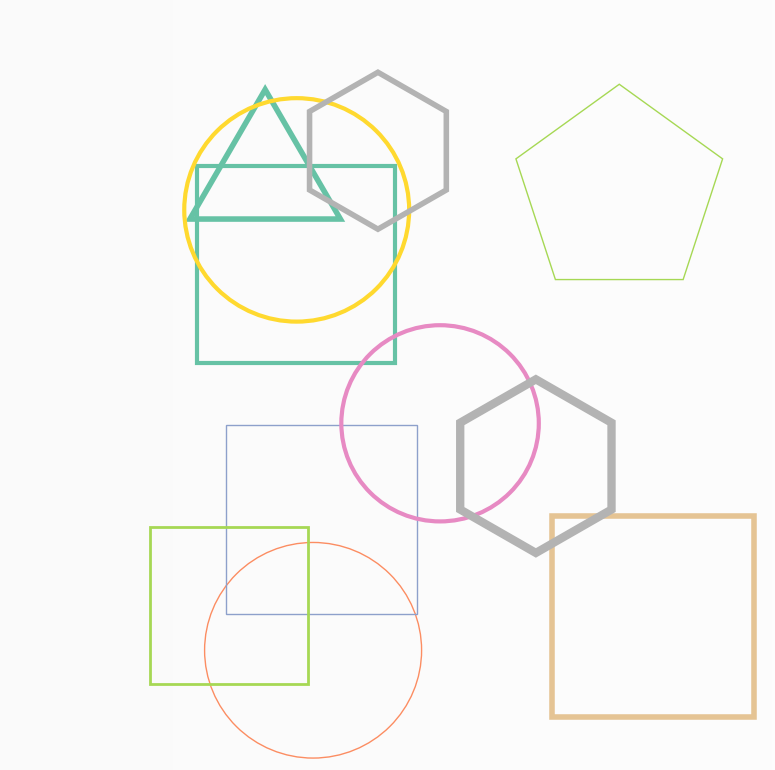[{"shape": "square", "thickness": 1.5, "radius": 0.64, "center": [0.382, 0.657]}, {"shape": "triangle", "thickness": 2, "radius": 0.56, "center": [0.342, 0.772]}, {"shape": "circle", "thickness": 0.5, "radius": 0.7, "center": [0.404, 0.156]}, {"shape": "square", "thickness": 0.5, "radius": 0.62, "center": [0.415, 0.325]}, {"shape": "circle", "thickness": 1.5, "radius": 0.64, "center": [0.568, 0.45]}, {"shape": "square", "thickness": 1, "radius": 0.51, "center": [0.295, 0.214]}, {"shape": "pentagon", "thickness": 0.5, "radius": 0.7, "center": [0.799, 0.75]}, {"shape": "circle", "thickness": 1.5, "radius": 0.73, "center": [0.383, 0.727]}, {"shape": "square", "thickness": 2, "radius": 0.65, "center": [0.842, 0.199]}, {"shape": "hexagon", "thickness": 2, "radius": 0.51, "center": [0.488, 0.804]}, {"shape": "hexagon", "thickness": 3, "radius": 0.56, "center": [0.691, 0.395]}]